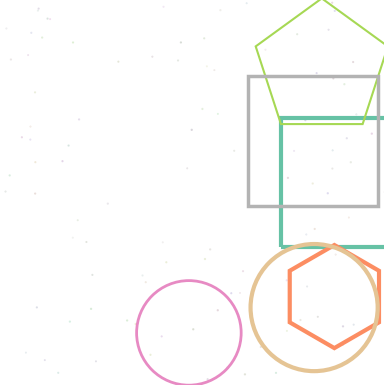[{"shape": "square", "thickness": 3, "radius": 0.84, "center": [0.898, 0.527]}, {"shape": "hexagon", "thickness": 3, "radius": 0.67, "center": [0.868, 0.23]}, {"shape": "circle", "thickness": 2, "radius": 0.68, "center": [0.491, 0.135]}, {"shape": "pentagon", "thickness": 1.5, "radius": 0.9, "center": [0.836, 0.824]}, {"shape": "circle", "thickness": 3, "radius": 0.83, "center": [0.816, 0.201]}, {"shape": "square", "thickness": 2.5, "radius": 0.84, "center": [0.812, 0.634]}]